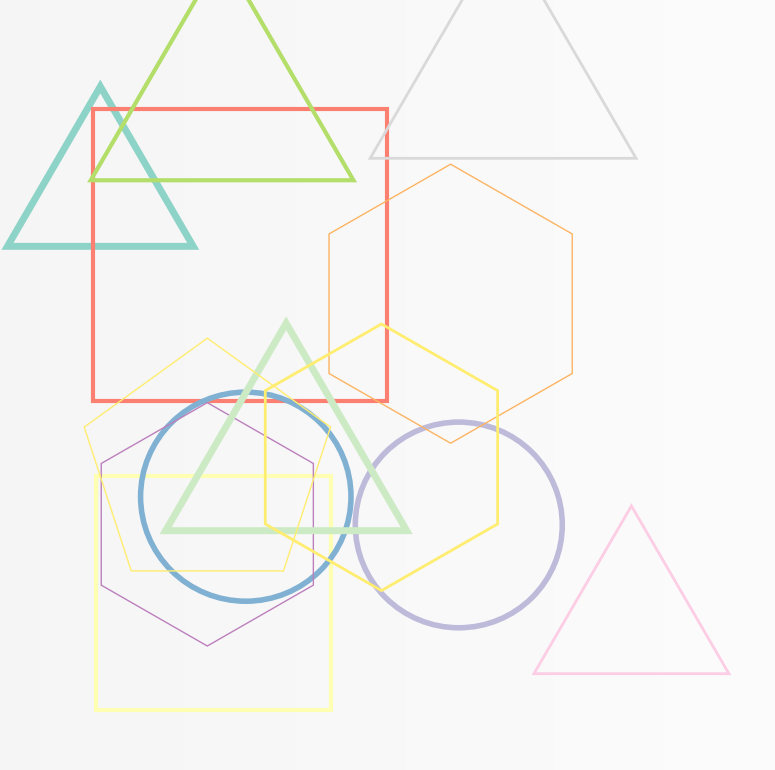[{"shape": "triangle", "thickness": 2.5, "radius": 0.69, "center": [0.129, 0.749]}, {"shape": "square", "thickness": 1.5, "radius": 0.76, "center": [0.276, 0.229]}, {"shape": "circle", "thickness": 2, "radius": 0.67, "center": [0.592, 0.318]}, {"shape": "square", "thickness": 1.5, "radius": 0.95, "center": [0.31, 0.668]}, {"shape": "circle", "thickness": 2, "radius": 0.68, "center": [0.317, 0.355]}, {"shape": "hexagon", "thickness": 0.5, "radius": 0.91, "center": [0.581, 0.606]}, {"shape": "triangle", "thickness": 1.5, "radius": 0.98, "center": [0.287, 0.864]}, {"shape": "triangle", "thickness": 1, "radius": 0.73, "center": [0.815, 0.198]}, {"shape": "triangle", "thickness": 1, "radius": 0.99, "center": [0.649, 0.893]}, {"shape": "hexagon", "thickness": 0.5, "radius": 0.79, "center": [0.267, 0.319]}, {"shape": "triangle", "thickness": 2.5, "radius": 0.9, "center": [0.369, 0.401]}, {"shape": "pentagon", "thickness": 0.5, "radius": 0.84, "center": [0.268, 0.394]}, {"shape": "hexagon", "thickness": 1, "radius": 0.87, "center": [0.492, 0.406]}]